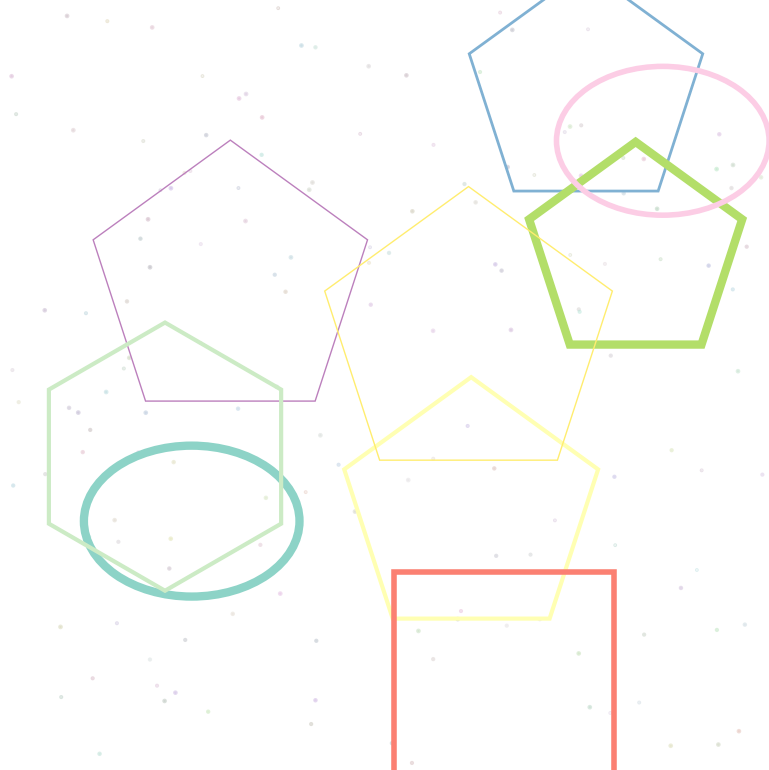[{"shape": "oval", "thickness": 3, "radius": 0.7, "center": [0.249, 0.323]}, {"shape": "pentagon", "thickness": 1.5, "radius": 0.87, "center": [0.612, 0.337]}, {"shape": "square", "thickness": 2, "radius": 0.72, "center": [0.654, 0.113]}, {"shape": "pentagon", "thickness": 1, "radius": 0.8, "center": [0.761, 0.881]}, {"shape": "pentagon", "thickness": 3, "radius": 0.73, "center": [0.826, 0.67]}, {"shape": "oval", "thickness": 2, "radius": 0.69, "center": [0.861, 0.817]}, {"shape": "pentagon", "thickness": 0.5, "radius": 0.94, "center": [0.299, 0.631]}, {"shape": "hexagon", "thickness": 1.5, "radius": 0.87, "center": [0.214, 0.407]}, {"shape": "pentagon", "thickness": 0.5, "radius": 0.98, "center": [0.608, 0.561]}]